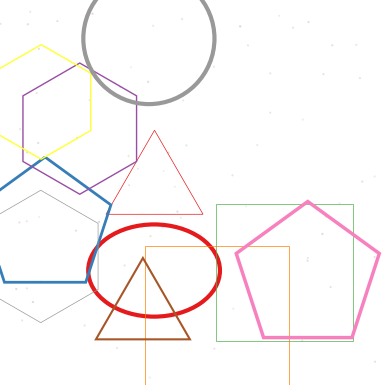[{"shape": "triangle", "thickness": 0.5, "radius": 0.73, "center": [0.401, 0.516]}, {"shape": "oval", "thickness": 3, "radius": 0.86, "center": [0.4, 0.297]}, {"shape": "pentagon", "thickness": 2, "radius": 0.9, "center": [0.117, 0.412]}, {"shape": "square", "thickness": 0.5, "radius": 0.89, "center": [0.74, 0.293]}, {"shape": "hexagon", "thickness": 1, "radius": 0.85, "center": [0.207, 0.666]}, {"shape": "square", "thickness": 0.5, "radius": 0.94, "center": [0.563, 0.173]}, {"shape": "hexagon", "thickness": 1, "radius": 0.74, "center": [0.107, 0.735]}, {"shape": "triangle", "thickness": 1.5, "radius": 0.7, "center": [0.371, 0.189]}, {"shape": "pentagon", "thickness": 2.5, "radius": 0.98, "center": [0.799, 0.281]}, {"shape": "circle", "thickness": 3, "radius": 0.85, "center": [0.387, 0.9]}, {"shape": "hexagon", "thickness": 0.5, "radius": 0.86, "center": [0.106, 0.334]}]